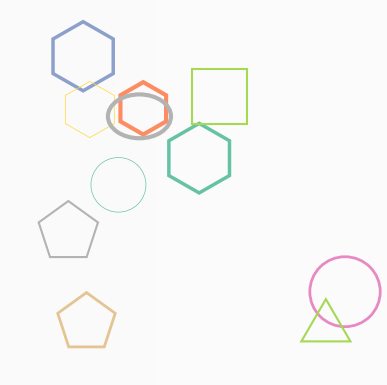[{"shape": "circle", "thickness": 0.5, "radius": 0.35, "center": [0.306, 0.52]}, {"shape": "hexagon", "thickness": 2.5, "radius": 0.45, "center": [0.514, 0.589]}, {"shape": "hexagon", "thickness": 3, "radius": 0.34, "center": [0.37, 0.719]}, {"shape": "hexagon", "thickness": 2.5, "radius": 0.45, "center": [0.215, 0.854]}, {"shape": "circle", "thickness": 2, "radius": 0.45, "center": [0.89, 0.242]}, {"shape": "triangle", "thickness": 1.5, "radius": 0.37, "center": [0.841, 0.15]}, {"shape": "square", "thickness": 1.5, "radius": 0.35, "center": [0.566, 0.75]}, {"shape": "hexagon", "thickness": 0.5, "radius": 0.37, "center": [0.232, 0.716]}, {"shape": "pentagon", "thickness": 2, "radius": 0.39, "center": [0.223, 0.162]}, {"shape": "pentagon", "thickness": 1.5, "radius": 0.4, "center": [0.176, 0.397]}, {"shape": "oval", "thickness": 3, "radius": 0.41, "center": [0.36, 0.698]}]